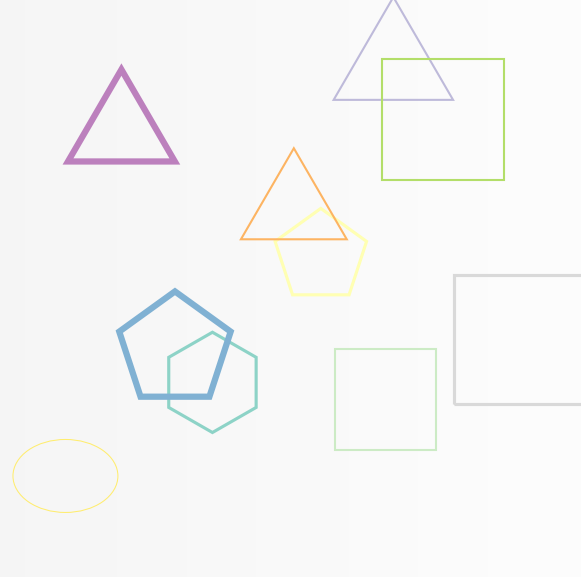[{"shape": "hexagon", "thickness": 1.5, "radius": 0.43, "center": [0.365, 0.337]}, {"shape": "pentagon", "thickness": 1.5, "radius": 0.41, "center": [0.552, 0.556]}, {"shape": "triangle", "thickness": 1, "radius": 0.59, "center": [0.677, 0.886]}, {"shape": "pentagon", "thickness": 3, "radius": 0.5, "center": [0.301, 0.394]}, {"shape": "triangle", "thickness": 1, "radius": 0.53, "center": [0.506, 0.637]}, {"shape": "square", "thickness": 1, "radius": 0.52, "center": [0.762, 0.793]}, {"shape": "square", "thickness": 1.5, "radius": 0.56, "center": [0.892, 0.411]}, {"shape": "triangle", "thickness": 3, "radius": 0.53, "center": [0.209, 0.773]}, {"shape": "square", "thickness": 1, "radius": 0.44, "center": [0.663, 0.308]}, {"shape": "oval", "thickness": 0.5, "radius": 0.45, "center": [0.113, 0.175]}]